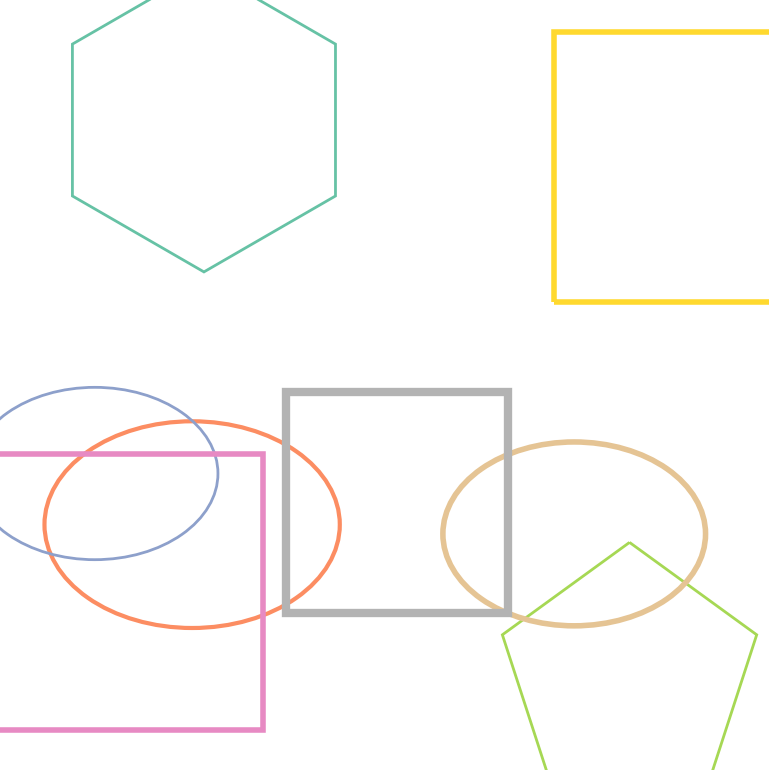[{"shape": "hexagon", "thickness": 1, "radius": 0.99, "center": [0.265, 0.844]}, {"shape": "oval", "thickness": 1.5, "radius": 0.96, "center": [0.25, 0.319]}, {"shape": "oval", "thickness": 1, "radius": 0.8, "center": [0.123, 0.385]}, {"shape": "square", "thickness": 2, "radius": 0.9, "center": [0.163, 0.231]}, {"shape": "pentagon", "thickness": 1, "radius": 0.87, "center": [0.818, 0.122]}, {"shape": "square", "thickness": 2, "radius": 0.88, "center": [0.895, 0.783]}, {"shape": "oval", "thickness": 2, "radius": 0.85, "center": [0.746, 0.307]}, {"shape": "square", "thickness": 3, "radius": 0.72, "center": [0.516, 0.348]}]